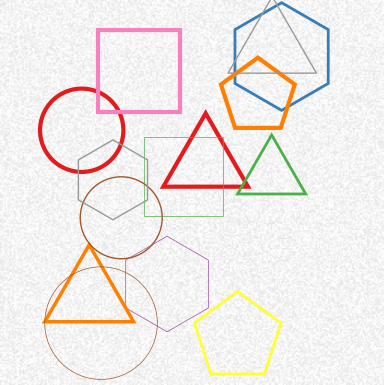[{"shape": "circle", "thickness": 3, "radius": 0.54, "center": [0.212, 0.662]}, {"shape": "triangle", "thickness": 3, "radius": 0.64, "center": [0.534, 0.579]}, {"shape": "hexagon", "thickness": 2, "radius": 0.7, "center": [0.731, 0.853]}, {"shape": "triangle", "thickness": 2, "radius": 0.51, "center": [0.706, 0.547]}, {"shape": "square", "thickness": 0.5, "radius": 0.51, "center": [0.478, 0.543]}, {"shape": "hexagon", "thickness": 0.5, "radius": 0.62, "center": [0.434, 0.262]}, {"shape": "pentagon", "thickness": 3, "radius": 0.5, "center": [0.67, 0.749]}, {"shape": "triangle", "thickness": 2.5, "radius": 0.67, "center": [0.232, 0.231]}, {"shape": "pentagon", "thickness": 2, "radius": 0.59, "center": [0.617, 0.124]}, {"shape": "circle", "thickness": 0.5, "radius": 0.73, "center": [0.262, 0.161]}, {"shape": "circle", "thickness": 1, "radius": 0.53, "center": [0.315, 0.434]}, {"shape": "square", "thickness": 3, "radius": 0.53, "center": [0.36, 0.815]}, {"shape": "hexagon", "thickness": 1, "radius": 0.52, "center": [0.293, 0.533]}, {"shape": "triangle", "thickness": 1, "radius": 0.66, "center": [0.707, 0.876]}]